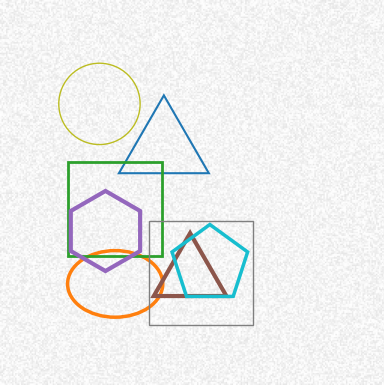[{"shape": "triangle", "thickness": 1.5, "radius": 0.67, "center": [0.426, 0.618]}, {"shape": "oval", "thickness": 2.5, "radius": 0.62, "center": [0.299, 0.263]}, {"shape": "square", "thickness": 2, "radius": 0.61, "center": [0.298, 0.457]}, {"shape": "hexagon", "thickness": 3, "radius": 0.52, "center": [0.274, 0.4]}, {"shape": "triangle", "thickness": 3, "radius": 0.54, "center": [0.494, 0.286]}, {"shape": "square", "thickness": 1, "radius": 0.68, "center": [0.522, 0.292]}, {"shape": "circle", "thickness": 1, "radius": 0.53, "center": [0.258, 0.73]}, {"shape": "pentagon", "thickness": 2.5, "radius": 0.52, "center": [0.545, 0.314]}]